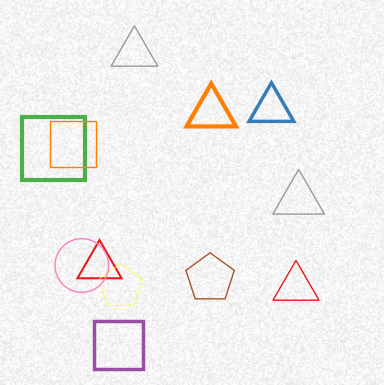[{"shape": "triangle", "thickness": 1.5, "radius": 0.33, "center": [0.258, 0.31]}, {"shape": "triangle", "thickness": 1, "radius": 0.34, "center": [0.769, 0.255]}, {"shape": "triangle", "thickness": 2.5, "radius": 0.33, "center": [0.705, 0.718]}, {"shape": "square", "thickness": 3, "radius": 0.41, "center": [0.139, 0.614]}, {"shape": "square", "thickness": 2.5, "radius": 0.32, "center": [0.308, 0.104]}, {"shape": "square", "thickness": 1, "radius": 0.3, "center": [0.19, 0.626]}, {"shape": "triangle", "thickness": 3, "radius": 0.37, "center": [0.549, 0.709]}, {"shape": "pentagon", "thickness": 0.5, "radius": 0.3, "center": [0.314, 0.256]}, {"shape": "pentagon", "thickness": 1, "radius": 0.33, "center": [0.546, 0.277]}, {"shape": "circle", "thickness": 1, "radius": 0.35, "center": [0.212, 0.31]}, {"shape": "triangle", "thickness": 1, "radius": 0.39, "center": [0.776, 0.483]}, {"shape": "triangle", "thickness": 1, "radius": 0.35, "center": [0.349, 0.863]}]